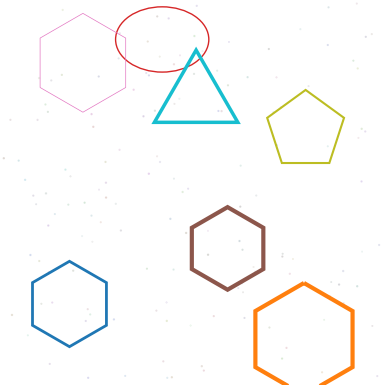[{"shape": "hexagon", "thickness": 2, "radius": 0.55, "center": [0.18, 0.21]}, {"shape": "hexagon", "thickness": 3, "radius": 0.73, "center": [0.79, 0.119]}, {"shape": "oval", "thickness": 1, "radius": 0.61, "center": [0.421, 0.898]}, {"shape": "hexagon", "thickness": 3, "radius": 0.54, "center": [0.591, 0.355]}, {"shape": "hexagon", "thickness": 0.5, "radius": 0.64, "center": [0.215, 0.837]}, {"shape": "pentagon", "thickness": 1.5, "radius": 0.52, "center": [0.794, 0.661]}, {"shape": "triangle", "thickness": 2.5, "radius": 0.63, "center": [0.509, 0.745]}]